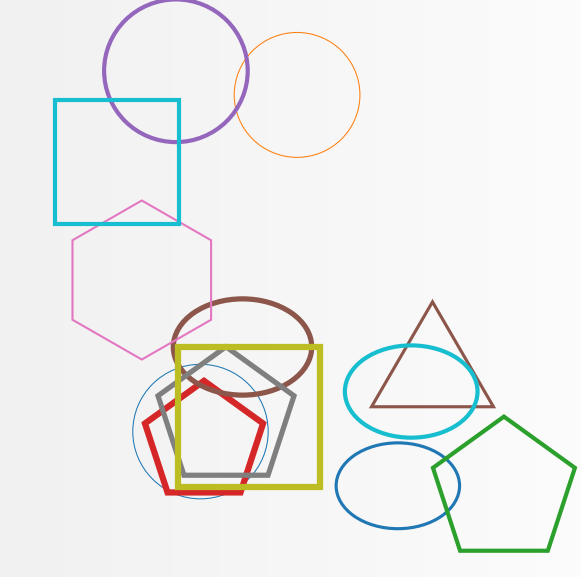[{"shape": "oval", "thickness": 1.5, "radius": 0.53, "center": [0.684, 0.158]}, {"shape": "circle", "thickness": 0.5, "radius": 0.58, "center": [0.345, 0.252]}, {"shape": "circle", "thickness": 0.5, "radius": 0.54, "center": [0.511, 0.835]}, {"shape": "pentagon", "thickness": 2, "radius": 0.64, "center": [0.867, 0.149]}, {"shape": "pentagon", "thickness": 3, "radius": 0.53, "center": [0.351, 0.233]}, {"shape": "circle", "thickness": 2, "radius": 0.62, "center": [0.303, 0.877]}, {"shape": "oval", "thickness": 2.5, "radius": 0.6, "center": [0.417, 0.398]}, {"shape": "triangle", "thickness": 1.5, "radius": 0.61, "center": [0.744, 0.355]}, {"shape": "hexagon", "thickness": 1, "radius": 0.69, "center": [0.244, 0.514]}, {"shape": "pentagon", "thickness": 2.5, "radius": 0.62, "center": [0.389, 0.276]}, {"shape": "square", "thickness": 3, "radius": 0.61, "center": [0.428, 0.277]}, {"shape": "oval", "thickness": 2, "radius": 0.57, "center": [0.707, 0.321]}, {"shape": "square", "thickness": 2, "radius": 0.53, "center": [0.201, 0.718]}]